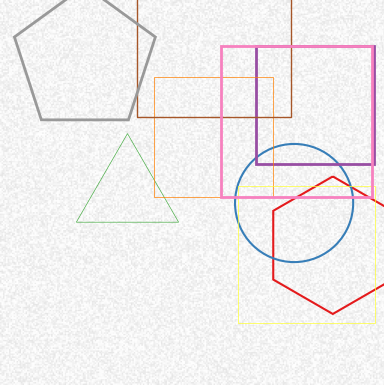[{"shape": "hexagon", "thickness": 1.5, "radius": 0.89, "center": [0.864, 0.363]}, {"shape": "circle", "thickness": 1.5, "radius": 0.77, "center": [0.764, 0.473]}, {"shape": "triangle", "thickness": 0.5, "radius": 0.77, "center": [0.331, 0.5]}, {"shape": "square", "thickness": 2, "radius": 0.77, "center": [0.818, 0.727]}, {"shape": "square", "thickness": 0.5, "radius": 0.77, "center": [0.555, 0.644]}, {"shape": "square", "thickness": 0.5, "radius": 0.89, "center": [0.796, 0.338]}, {"shape": "square", "thickness": 1, "radius": 1.0, "center": [0.556, 0.894]}, {"shape": "square", "thickness": 2, "radius": 0.98, "center": [0.77, 0.685]}, {"shape": "pentagon", "thickness": 2, "radius": 0.96, "center": [0.221, 0.844]}]